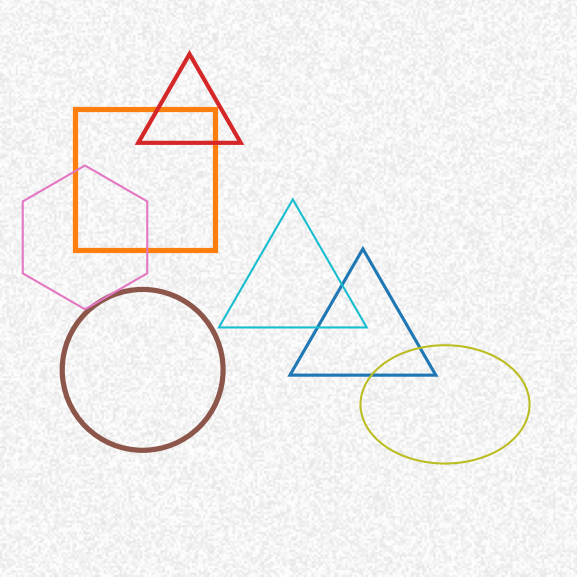[{"shape": "triangle", "thickness": 1.5, "radius": 0.73, "center": [0.628, 0.422]}, {"shape": "square", "thickness": 2.5, "radius": 0.61, "center": [0.251, 0.689]}, {"shape": "triangle", "thickness": 2, "radius": 0.51, "center": [0.328, 0.803]}, {"shape": "circle", "thickness": 2.5, "radius": 0.7, "center": [0.247, 0.359]}, {"shape": "hexagon", "thickness": 1, "radius": 0.62, "center": [0.147, 0.588]}, {"shape": "oval", "thickness": 1, "radius": 0.73, "center": [0.771, 0.299]}, {"shape": "triangle", "thickness": 1, "radius": 0.74, "center": [0.507, 0.506]}]